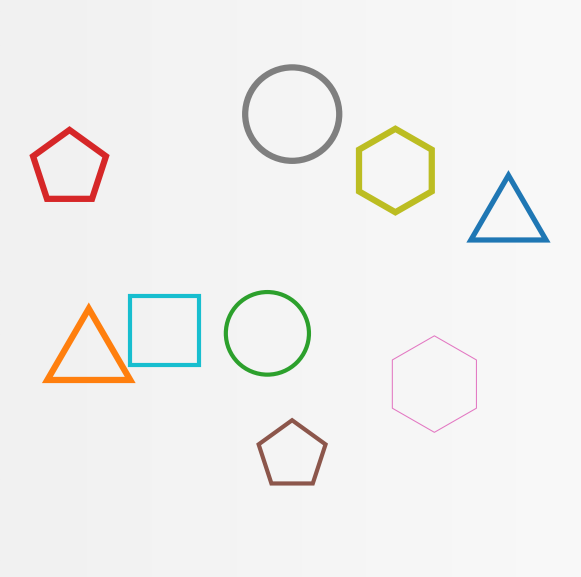[{"shape": "triangle", "thickness": 2.5, "radius": 0.37, "center": [0.875, 0.621]}, {"shape": "triangle", "thickness": 3, "radius": 0.41, "center": [0.153, 0.382]}, {"shape": "circle", "thickness": 2, "radius": 0.36, "center": [0.46, 0.422]}, {"shape": "pentagon", "thickness": 3, "radius": 0.33, "center": [0.12, 0.708]}, {"shape": "pentagon", "thickness": 2, "radius": 0.3, "center": [0.503, 0.211]}, {"shape": "hexagon", "thickness": 0.5, "radius": 0.42, "center": [0.747, 0.334]}, {"shape": "circle", "thickness": 3, "radius": 0.4, "center": [0.503, 0.802]}, {"shape": "hexagon", "thickness": 3, "radius": 0.36, "center": [0.68, 0.704]}, {"shape": "square", "thickness": 2, "radius": 0.3, "center": [0.283, 0.427]}]